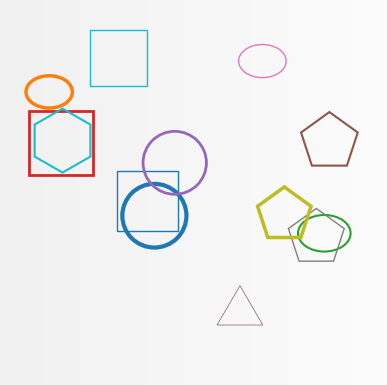[{"shape": "square", "thickness": 1, "radius": 0.39, "center": [0.381, 0.478]}, {"shape": "circle", "thickness": 3, "radius": 0.41, "center": [0.398, 0.44]}, {"shape": "oval", "thickness": 2.5, "radius": 0.3, "center": [0.127, 0.761]}, {"shape": "oval", "thickness": 1.5, "radius": 0.34, "center": [0.837, 0.394]}, {"shape": "square", "thickness": 2, "radius": 0.42, "center": [0.157, 0.629]}, {"shape": "circle", "thickness": 2, "radius": 0.41, "center": [0.451, 0.577]}, {"shape": "triangle", "thickness": 0.5, "radius": 0.34, "center": [0.619, 0.19]}, {"shape": "pentagon", "thickness": 1.5, "radius": 0.38, "center": [0.85, 0.632]}, {"shape": "oval", "thickness": 1, "radius": 0.31, "center": [0.677, 0.841]}, {"shape": "pentagon", "thickness": 1, "radius": 0.38, "center": [0.816, 0.383]}, {"shape": "pentagon", "thickness": 2.5, "radius": 0.36, "center": [0.734, 0.442]}, {"shape": "hexagon", "thickness": 1.5, "radius": 0.42, "center": [0.161, 0.635]}, {"shape": "square", "thickness": 1, "radius": 0.36, "center": [0.306, 0.85]}]